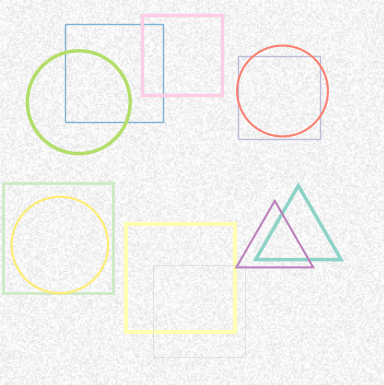[{"shape": "triangle", "thickness": 2.5, "radius": 0.64, "center": [0.775, 0.39]}, {"shape": "square", "thickness": 3, "radius": 0.7, "center": [0.468, 0.278]}, {"shape": "square", "thickness": 1, "radius": 0.54, "center": [0.724, 0.747]}, {"shape": "circle", "thickness": 1.5, "radius": 0.59, "center": [0.734, 0.764]}, {"shape": "square", "thickness": 1, "radius": 0.64, "center": [0.297, 0.811]}, {"shape": "circle", "thickness": 2.5, "radius": 0.67, "center": [0.205, 0.735]}, {"shape": "square", "thickness": 2.5, "radius": 0.52, "center": [0.472, 0.857]}, {"shape": "square", "thickness": 0.5, "radius": 0.6, "center": [0.517, 0.192]}, {"shape": "triangle", "thickness": 1.5, "radius": 0.58, "center": [0.714, 0.363]}, {"shape": "square", "thickness": 2, "radius": 0.71, "center": [0.151, 0.382]}, {"shape": "circle", "thickness": 1.5, "radius": 0.63, "center": [0.155, 0.364]}]